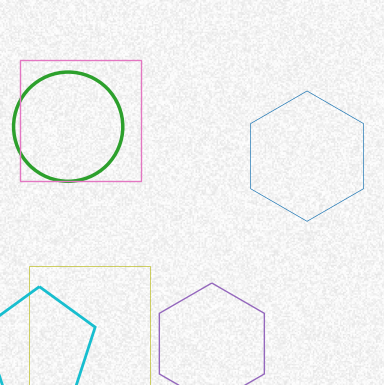[{"shape": "hexagon", "thickness": 0.5, "radius": 0.85, "center": [0.798, 0.594]}, {"shape": "circle", "thickness": 2.5, "radius": 0.71, "center": [0.177, 0.671]}, {"shape": "hexagon", "thickness": 1, "radius": 0.79, "center": [0.55, 0.107]}, {"shape": "square", "thickness": 1, "radius": 0.78, "center": [0.209, 0.686]}, {"shape": "square", "thickness": 0.5, "radius": 0.78, "center": [0.232, 0.153]}, {"shape": "pentagon", "thickness": 2, "radius": 0.76, "center": [0.102, 0.103]}]